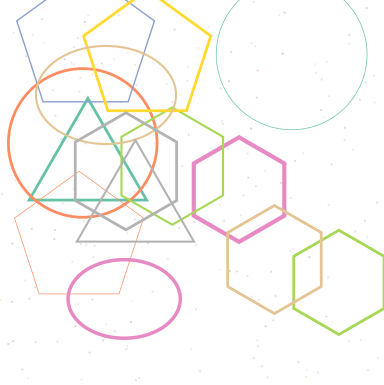[{"shape": "circle", "thickness": 0.5, "radius": 0.98, "center": [0.758, 0.859]}, {"shape": "triangle", "thickness": 2, "radius": 0.88, "center": [0.228, 0.568]}, {"shape": "circle", "thickness": 2, "radius": 0.97, "center": [0.215, 0.629]}, {"shape": "pentagon", "thickness": 0.5, "radius": 0.88, "center": [0.205, 0.379]}, {"shape": "pentagon", "thickness": 1, "radius": 0.94, "center": [0.222, 0.888]}, {"shape": "hexagon", "thickness": 3, "radius": 0.68, "center": [0.621, 0.508]}, {"shape": "oval", "thickness": 2.5, "radius": 0.73, "center": [0.323, 0.224]}, {"shape": "hexagon", "thickness": 1.5, "radius": 0.76, "center": [0.447, 0.569]}, {"shape": "hexagon", "thickness": 2, "radius": 0.68, "center": [0.88, 0.267]}, {"shape": "pentagon", "thickness": 2, "radius": 0.87, "center": [0.382, 0.853]}, {"shape": "hexagon", "thickness": 2, "radius": 0.7, "center": [0.713, 0.326]}, {"shape": "oval", "thickness": 1.5, "radius": 0.91, "center": [0.275, 0.753]}, {"shape": "hexagon", "thickness": 2, "radius": 0.76, "center": [0.327, 0.555]}, {"shape": "triangle", "thickness": 1.5, "radius": 0.88, "center": [0.352, 0.46]}]